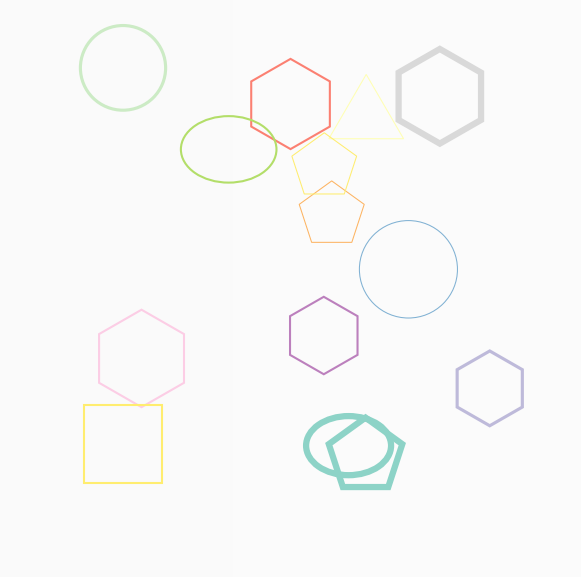[{"shape": "oval", "thickness": 3, "radius": 0.37, "center": [0.6, 0.227]}, {"shape": "pentagon", "thickness": 3, "radius": 0.33, "center": [0.629, 0.21]}, {"shape": "triangle", "thickness": 0.5, "radius": 0.37, "center": [0.63, 0.796]}, {"shape": "hexagon", "thickness": 1.5, "radius": 0.32, "center": [0.843, 0.327]}, {"shape": "hexagon", "thickness": 1, "radius": 0.39, "center": [0.5, 0.819]}, {"shape": "circle", "thickness": 0.5, "radius": 0.42, "center": [0.703, 0.533]}, {"shape": "pentagon", "thickness": 0.5, "radius": 0.29, "center": [0.571, 0.627]}, {"shape": "oval", "thickness": 1, "radius": 0.41, "center": [0.393, 0.74]}, {"shape": "hexagon", "thickness": 1, "radius": 0.42, "center": [0.244, 0.378]}, {"shape": "hexagon", "thickness": 3, "radius": 0.41, "center": [0.757, 0.832]}, {"shape": "hexagon", "thickness": 1, "radius": 0.34, "center": [0.557, 0.418]}, {"shape": "circle", "thickness": 1.5, "radius": 0.37, "center": [0.212, 0.882]}, {"shape": "square", "thickness": 1, "radius": 0.34, "center": [0.212, 0.23]}, {"shape": "pentagon", "thickness": 0.5, "radius": 0.29, "center": [0.558, 0.711]}]